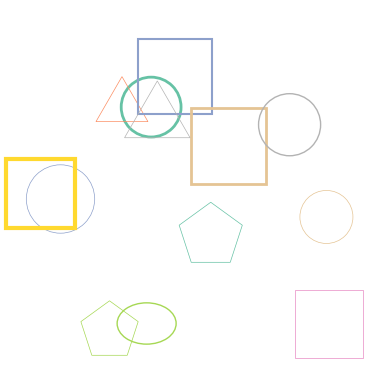[{"shape": "circle", "thickness": 2, "radius": 0.39, "center": [0.393, 0.722]}, {"shape": "pentagon", "thickness": 0.5, "radius": 0.43, "center": [0.547, 0.388]}, {"shape": "triangle", "thickness": 0.5, "radius": 0.39, "center": [0.317, 0.723]}, {"shape": "square", "thickness": 1.5, "radius": 0.48, "center": [0.455, 0.801]}, {"shape": "circle", "thickness": 0.5, "radius": 0.44, "center": [0.157, 0.483]}, {"shape": "square", "thickness": 0.5, "radius": 0.44, "center": [0.854, 0.158]}, {"shape": "oval", "thickness": 1, "radius": 0.38, "center": [0.381, 0.16]}, {"shape": "pentagon", "thickness": 0.5, "radius": 0.39, "center": [0.284, 0.14]}, {"shape": "square", "thickness": 3, "radius": 0.45, "center": [0.106, 0.497]}, {"shape": "square", "thickness": 2, "radius": 0.49, "center": [0.593, 0.621]}, {"shape": "circle", "thickness": 0.5, "radius": 0.34, "center": [0.848, 0.436]}, {"shape": "circle", "thickness": 1, "radius": 0.4, "center": [0.752, 0.676]}, {"shape": "triangle", "thickness": 0.5, "radius": 0.49, "center": [0.409, 0.691]}]